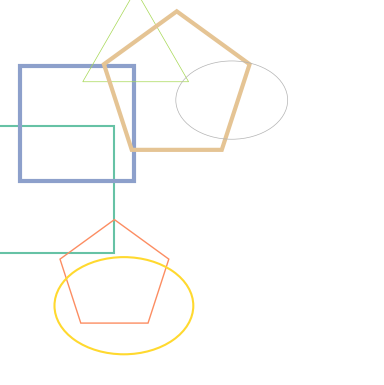[{"shape": "square", "thickness": 1.5, "radius": 0.82, "center": [0.133, 0.508]}, {"shape": "pentagon", "thickness": 1, "radius": 0.74, "center": [0.297, 0.281]}, {"shape": "square", "thickness": 3, "radius": 0.75, "center": [0.2, 0.68]}, {"shape": "triangle", "thickness": 0.5, "radius": 0.79, "center": [0.352, 0.867]}, {"shape": "oval", "thickness": 1.5, "radius": 0.9, "center": [0.322, 0.206]}, {"shape": "pentagon", "thickness": 3, "radius": 0.99, "center": [0.459, 0.772]}, {"shape": "oval", "thickness": 0.5, "radius": 0.73, "center": [0.602, 0.74]}]